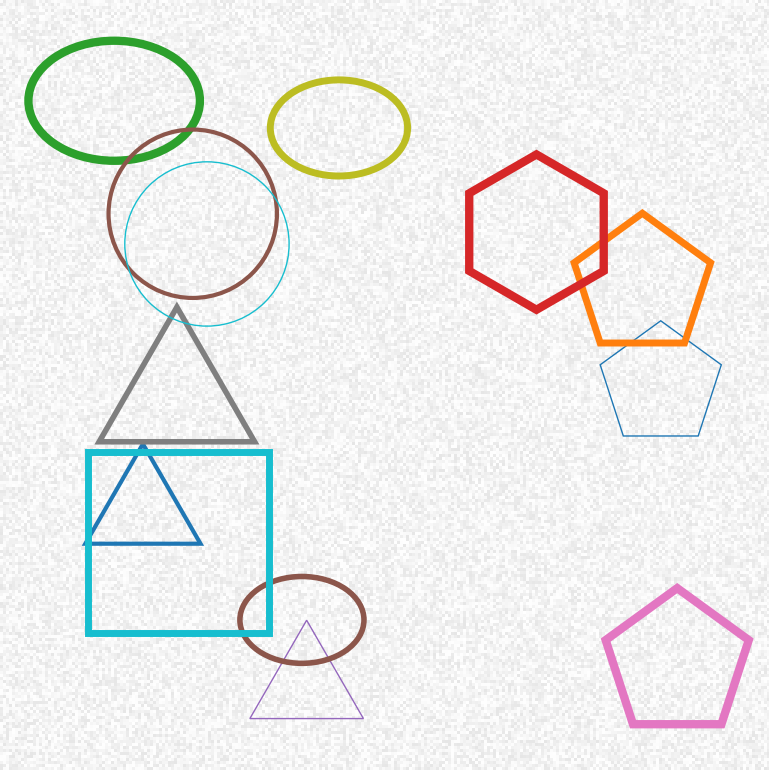[{"shape": "triangle", "thickness": 1.5, "radius": 0.43, "center": [0.186, 0.337]}, {"shape": "pentagon", "thickness": 0.5, "radius": 0.41, "center": [0.858, 0.501]}, {"shape": "pentagon", "thickness": 2.5, "radius": 0.47, "center": [0.834, 0.63]}, {"shape": "oval", "thickness": 3, "radius": 0.56, "center": [0.148, 0.869]}, {"shape": "hexagon", "thickness": 3, "radius": 0.5, "center": [0.697, 0.699]}, {"shape": "triangle", "thickness": 0.5, "radius": 0.43, "center": [0.398, 0.109]}, {"shape": "circle", "thickness": 1.5, "radius": 0.55, "center": [0.25, 0.722]}, {"shape": "oval", "thickness": 2, "radius": 0.4, "center": [0.392, 0.195]}, {"shape": "pentagon", "thickness": 3, "radius": 0.49, "center": [0.879, 0.138]}, {"shape": "triangle", "thickness": 2, "radius": 0.58, "center": [0.23, 0.485]}, {"shape": "oval", "thickness": 2.5, "radius": 0.45, "center": [0.44, 0.834]}, {"shape": "square", "thickness": 2.5, "radius": 0.59, "center": [0.232, 0.295]}, {"shape": "circle", "thickness": 0.5, "radius": 0.53, "center": [0.269, 0.683]}]